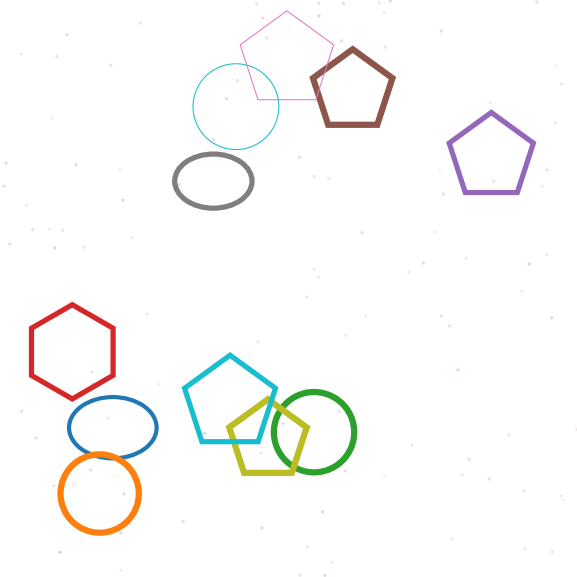[{"shape": "oval", "thickness": 2, "radius": 0.38, "center": [0.195, 0.259]}, {"shape": "circle", "thickness": 3, "radius": 0.34, "center": [0.173, 0.145]}, {"shape": "circle", "thickness": 3, "radius": 0.35, "center": [0.544, 0.251]}, {"shape": "hexagon", "thickness": 2.5, "radius": 0.41, "center": [0.125, 0.39]}, {"shape": "pentagon", "thickness": 2.5, "radius": 0.38, "center": [0.851, 0.728]}, {"shape": "pentagon", "thickness": 3, "radius": 0.36, "center": [0.611, 0.842]}, {"shape": "pentagon", "thickness": 0.5, "radius": 0.43, "center": [0.497, 0.895]}, {"shape": "oval", "thickness": 2.5, "radius": 0.33, "center": [0.369, 0.685]}, {"shape": "pentagon", "thickness": 3, "radius": 0.35, "center": [0.464, 0.237]}, {"shape": "pentagon", "thickness": 2.5, "radius": 0.41, "center": [0.398, 0.301]}, {"shape": "circle", "thickness": 0.5, "radius": 0.37, "center": [0.409, 0.814]}]